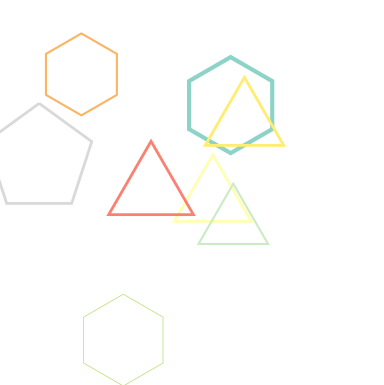[{"shape": "hexagon", "thickness": 3, "radius": 0.62, "center": [0.599, 0.727]}, {"shape": "triangle", "thickness": 2, "radius": 0.58, "center": [0.553, 0.483]}, {"shape": "triangle", "thickness": 2, "radius": 0.64, "center": [0.392, 0.506]}, {"shape": "hexagon", "thickness": 1.5, "radius": 0.53, "center": [0.211, 0.807]}, {"shape": "hexagon", "thickness": 0.5, "radius": 0.6, "center": [0.32, 0.117]}, {"shape": "pentagon", "thickness": 2, "radius": 0.72, "center": [0.102, 0.588]}, {"shape": "triangle", "thickness": 1.5, "radius": 0.52, "center": [0.606, 0.418]}, {"shape": "triangle", "thickness": 2, "radius": 0.59, "center": [0.635, 0.681]}]